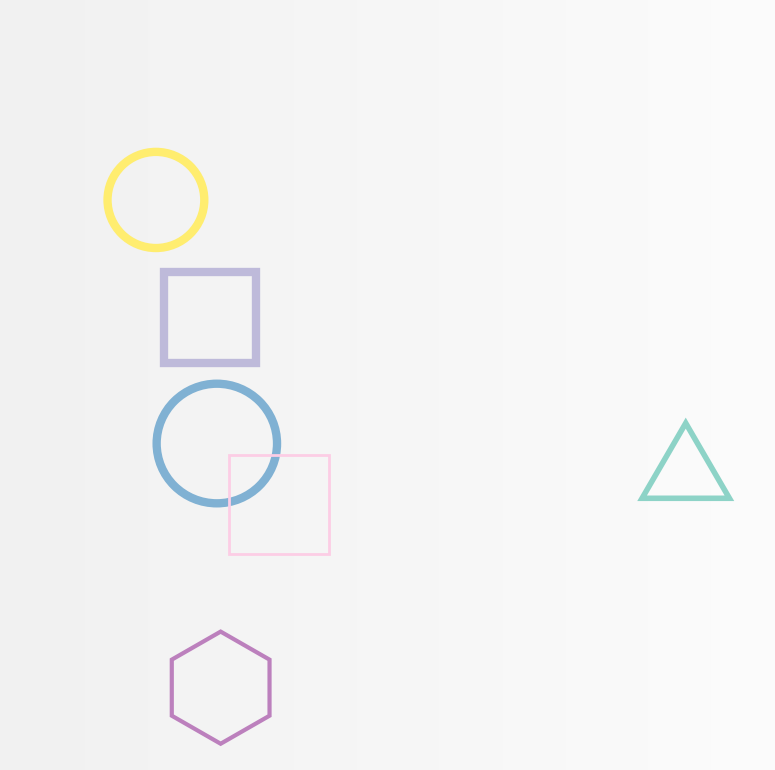[{"shape": "triangle", "thickness": 2, "radius": 0.33, "center": [0.885, 0.385]}, {"shape": "square", "thickness": 3, "radius": 0.3, "center": [0.27, 0.587]}, {"shape": "circle", "thickness": 3, "radius": 0.39, "center": [0.28, 0.424]}, {"shape": "square", "thickness": 1, "radius": 0.32, "center": [0.36, 0.345]}, {"shape": "hexagon", "thickness": 1.5, "radius": 0.36, "center": [0.285, 0.107]}, {"shape": "circle", "thickness": 3, "radius": 0.31, "center": [0.201, 0.74]}]